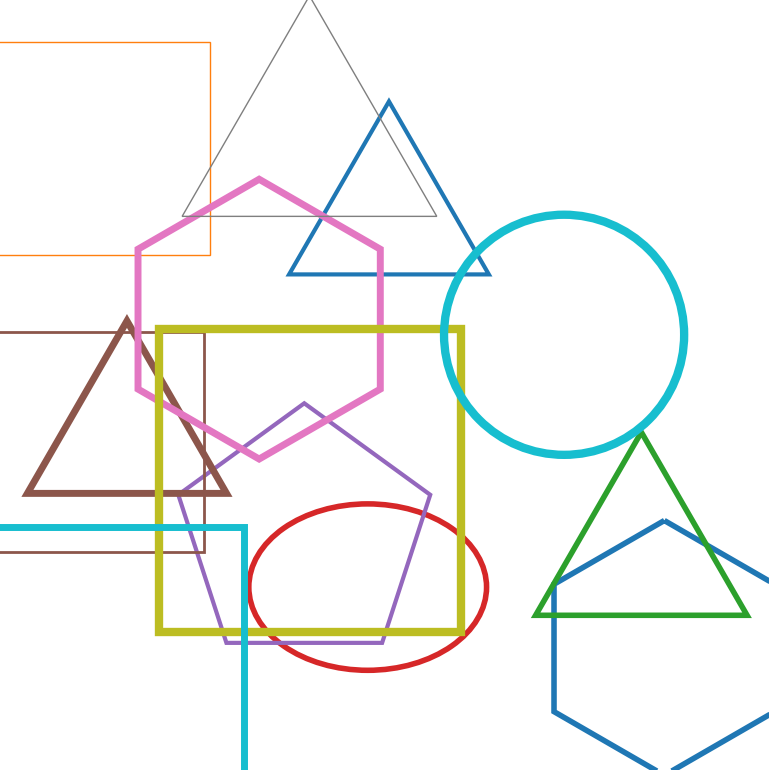[{"shape": "triangle", "thickness": 1.5, "radius": 0.75, "center": [0.505, 0.718]}, {"shape": "hexagon", "thickness": 2, "radius": 0.83, "center": [0.863, 0.159]}, {"shape": "square", "thickness": 0.5, "radius": 0.69, "center": [0.134, 0.807]}, {"shape": "triangle", "thickness": 2, "radius": 0.79, "center": [0.833, 0.28]}, {"shape": "oval", "thickness": 2, "radius": 0.77, "center": [0.478, 0.238]}, {"shape": "pentagon", "thickness": 1.5, "radius": 0.86, "center": [0.395, 0.304]}, {"shape": "triangle", "thickness": 2.5, "radius": 0.75, "center": [0.165, 0.434]}, {"shape": "square", "thickness": 1, "radius": 0.72, "center": [0.122, 0.426]}, {"shape": "hexagon", "thickness": 2.5, "radius": 0.91, "center": [0.337, 0.586]}, {"shape": "triangle", "thickness": 0.5, "radius": 0.95, "center": [0.402, 0.814]}, {"shape": "square", "thickness": 3, "radius": 0.98, "center": [0.403, 0.376]}, {"shape": "square", "thickness": 2.5, "radius": 0.9, "center": [0.138, 0.136]}, {"shape": "circle", "thickness": 3, "radius": 0.78, "center": [0.733, 0.565]}]